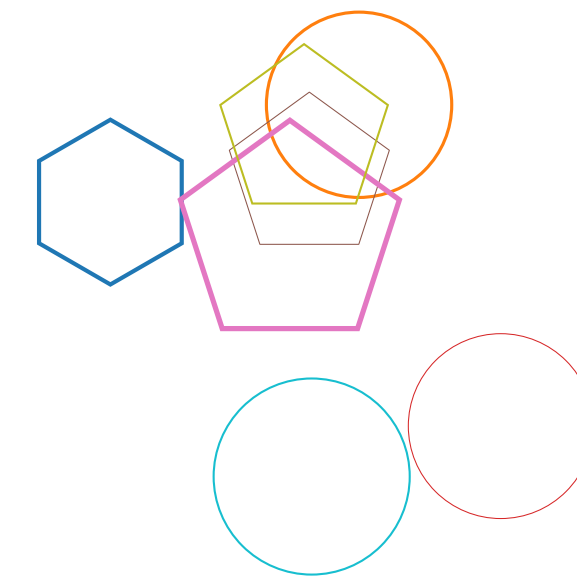[{"shape": "hexagon", "thickness": 2, "radius": 0.71, "center": [0.191, 0.649]}, {"shape": "circle", "thickness": 1.5, "radius": 0.8, "center": [0.622, 0.818]}, {"shape": "circle", "thickness": 0.5, "radius": 0.8, "center": [0.867, 0.261]}, {"shape": "pentagon", "thickness": 0.5, "radius": 0.73, "center": [0.536, 0.694]}, {"shape": "pentagon", "thickness": 2.5, "radius": 1.0, "center": [0.502, 0.591]}, {"shape": "pentagon", "thickness": 1, "radius": 0.76, "center": [0.527, 0.77]}, {"shape": "circle", "thickness": 1, "radius": 0.85, "center": [0.54, 0.174]}]